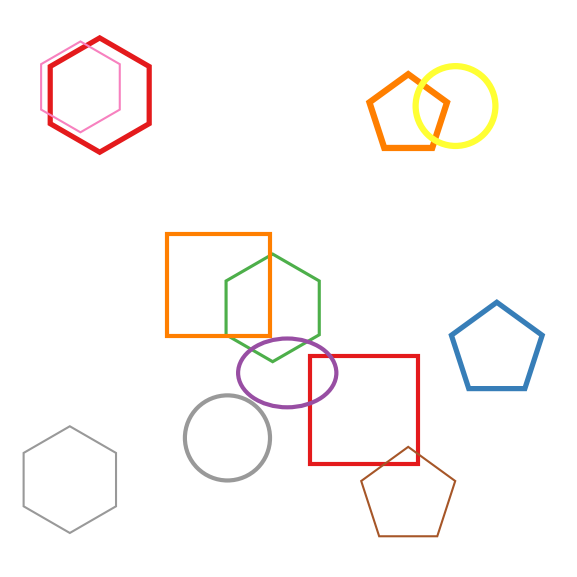[{"shape": "square", "thickness": 2, "radius": 0.47, "center": [0.63, 0.289]}, {"shape": "hexagon", "thickness": 2.5, "radius": 0.49, "center": [0.173, 0.835]}, {"shape": "pentagon", "thickness": 2.5, "radius": 0.41, "center": [0.86, 0.393]}, {"shape": "hexagon", "thickness": 1.5, "radius": 0.47, "center": [0.472, 0.466]}, {"shape": "oval", "thickness": 2, "radius": 0.43, "center": [0.497, 0.353]}, {"shape": "square", "thickness": 2, "radius": 0.44, "center": [0.378, 0.506]}, {"shape": "pentagon", "thickness": 3, "radius": 0.35, "center": [0.707, 0.8]}, {"shape": "circle", "thickness": 3, "radius": 0.35, "center": [0.789, 0.816]}, {"shape": "pentagon", "thickness": 1, "radius": 0.43, "center": [0.707, 0.14]}, {"shape": "hexagon", "thickness": 1, "radius": 0.39, "center": [0.139, 0.849]}, {"shape": "circle", "thickness": 2, "radius": 0.37, "center": [0.394, 0.241]}, {"shape": "hexagon", "thickness": 1, "radius": 0.46, "center": [0.121, 0.169]}]